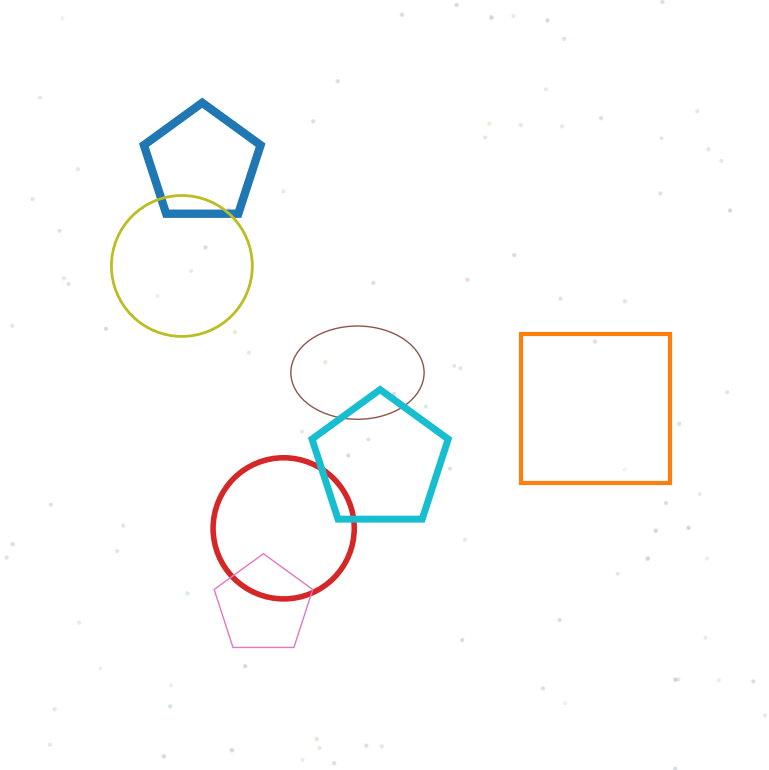[{"shape": "pentagon", "thickness": 3, "radius": 0.4, "center": [0.263, 0.787]}, {"shape": "square", "thickness": 1.5, "radius": 0.49, "center": [0.773, 0.469]}, {"shape": "circle", "thickness": 2, "radius": 0.46, "center": [0.368, 0.314]}, {"shape": "oval", "thickness": 0.5, "radius": 0.43, "center": [0.464, 0.516]}, {"shape": "pentagon", "thickness": 0.5, "radius": 0.34, "center": [0.342, 0.214]}, {"shape": "circle", "thickness": 1, "radius": 0.46, "center": [0.236, 0.655]}, {"shape": "pentagon", "thickness": 2.5, "radius": 0.46, "center": [0.494, 0.401]}]